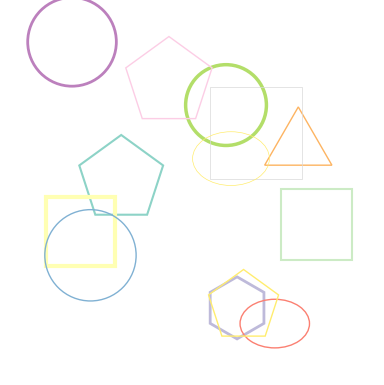[{"shape": "pentagon", "thickness": 1.5, "radius": 0.57, "center": [0.315, 0.535]}, {"shape": "square", "thickness": 3, "radius": 0.45, "center": [0.209, 0.399]}, {"shape": "hexagon", "thickness": 2, "radius": 0.4, "center": [0.616, 0.2]}, {"shape": "oval", "thickness": 1, "radius": 0.45, "center": [0.714, 0.16]}, {"shape": "circle", "thickness": 1, "radius": 0.59, "center": [0.235, 0.337]}, {"shape": "triangle", "thickness": 1, "radius": 0.5, "center": [0.775, 0.621]}, {"shape": "circle", "thickness": 2.5, "radius": 0.52, "center": [0.587, 0.727]}, {"shape": "pentagon", "thickness": 1, "radius": 0.59, "center": [0.439, 0.787]}, {"shape": "square", "thickness": 0.5, "radius": 0.6, "center": [0.664, 0.654]}, {"shape": "circle", "thickness": 2, "radius": 0.58, "center": [0.187, 0.891]}, {"shape": "square", "thickness": 1.5, "radius": 0.46, "center": [0.823, 0.417]}, {"shape": "oval", "thickness": 0.5, "radius": 0.5, "center": [0.6, 0.588]}, {"shape": "pentagon", "thickness": 1, "radius": 0.48, "center": [0.633, 0.204]}]